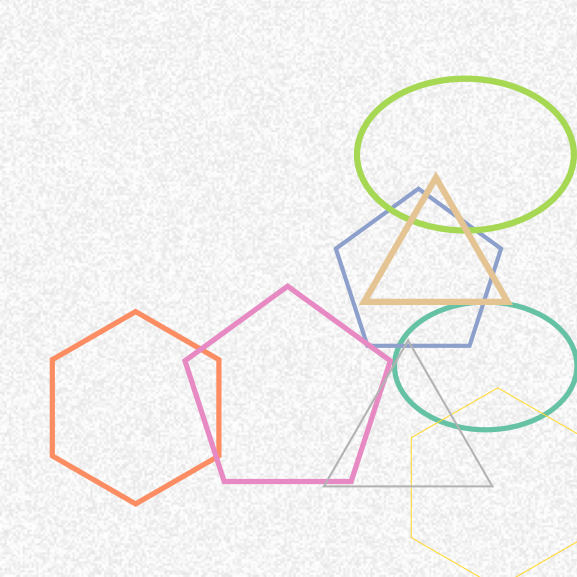[{"shape": "oval", "thickness": 2.5, "radius": 0.79, "center": [0.841, 0.365]}, {"shape": "hexagon", "thickness": 2.5, "radius": 0.83, "center": [0.235, 0.293]}, {"shape": "pentagon", "thickness": 2, "radius": 0.75, "center": [0.725, 0.522]}, {"shape": "pentagon", "thickness": 2.5, "radius": 0.93, "center": [0.498, 0.317]}, {"shape": "oval", "thickness": 3, "radius": 0.94, "center": [0.806, 0.731]}, {"shape": "hexagon", "thickness": 0.5, "radius": 0.86, "center": [0.862, 0.155]}, {"shape": "triangle", "thickness": 3, "radius": 0.72, "center": [0.755, 0.548]}, {"shape": "triangle", "thickness": 1, "radius": 0.84, "center": [0.707, 0.241]}]